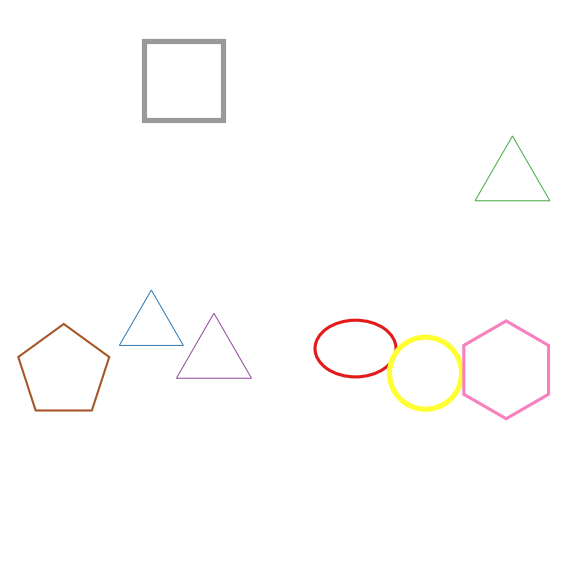[{"shape": "oval", "thickness": 1.5, "radius": 0.35, "center": [0.616, 0.396]}, {"shape": "triangle", "thickness": 0.5, "radius": 0.32, "center": [0.262, 0.433]}, {"shape": "triangle", "thickness": 0.5, "radius": 0.37, "center": [0.887, 0.689]}, {"shape": "triangle", "thickness": 0.5, "radius": 0.38, "center": [0.37, 0.382]}, {"shape": "circle", "thickness": 2.5, "radius": 0.31, "center": [0.737, 0.353]}, {"shape": "pentagon", "thickness": 1, "radius": 0.41, "center": [0.11, 0.355]}, {"shape": "hexagon", "thickness": 1.5, "radius": 0.42, "center": [0.877, 0.359]}, {"shape": "square", "thickness": 2.5, "radius": 0.34, "center": [0.318, 0.861]}]